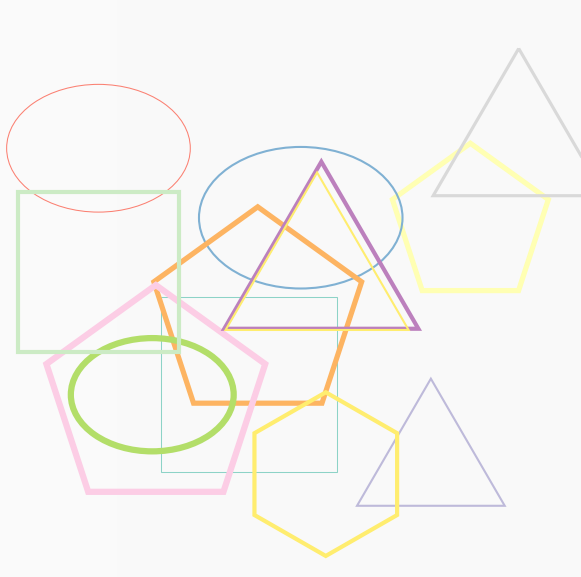[{"shape": "square", "thickness": 0.5, "radius": 0.76, "center": [0.428, 0.333]}, {"shape": "pentagon", "thickness": 2.5, "radius": 0.71, "center": [0.809, 0.61]}, {"shape": "triangle", "thickness": 1, "radius": 0.73, "center": [0.741, 0.197]}, {"shape": "oval", "thickness": 0.5, "radius": 0.79, "center": [0.169, 0.742]}, {"shape": "oval", "thickness": 1, "radius": 0.88, "center": [0.517, 0.622]}, {"shape": "pentagon", "thickness": 2.5, "radius": 0.94, "center": [0.443, 0.453]}, {"shape": "oval", "thickness": 3, "radius": 0.7, "center": [0.262, 0.316]}, {"shape": "pentagon", "thickness": 3, "radius": 0.99, "center": [0.268, 0.308]}, {"shape": "triangle", "thickness": 1.5, "radius": 0.85, "center": [0.892, 0.745]}, {"shape": "triangle", "thickness": 2, "radius": 0.96, "center": [0.553, 0.526]}, {"shape": "square", "thickness": 2, "radius": 0.69, "center": [0.17, 0.528]}, {"shape": "triangle", "thickness": 1, "radius": 0.91, "center": [0.546, 0.519]}, {"shape": "hexagon", "thickness": 2, "radius": 0.71, "center": [0.56, 0.178]}]